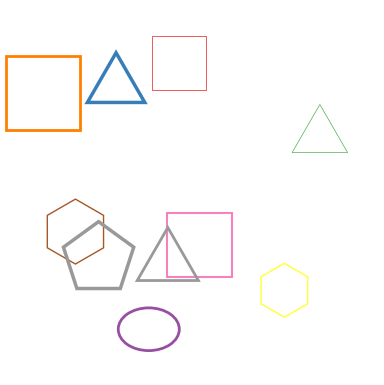[{"shape": "square", "thickness": 0.5, "radius": 0.35, "center": [0.465, 0.836]}, {"shape": "triangle", "thickness": 2.5, "radius": 0.43, "center": [0.302, 0.777]}, {"shape": "triangle", "thickness": 0.5, "radius": 0.42, "center": [0.831, 0.645]}, {"shape": "oval", "thickness": 2, "radius": 0.4, "center": [0.386, 0.145]}, {"shape": "square", "thickness": 2, "radius": 0.48, "center": [0.113, 0.759]}, {"shape": "hexagon", "thickness": 1, "radius": 0.35, "center": [0.739, 0.246]}, {"shape": "hexagon", "thickness": 1, "radius": 0.42, "center": [0.196, 0.399]}, {"shape": "square", "thickness": 1.5, "radius": 0.42, "center": [0.518, 0.363]}, {"shape": "pentagon", "thickness": 2.5, "radius": 0.48, "center": [0.256, 0.328]}, {"shape": "triangle", "thickness": 2, "radius": 0.46, "center": [0.436, 0.317]}]